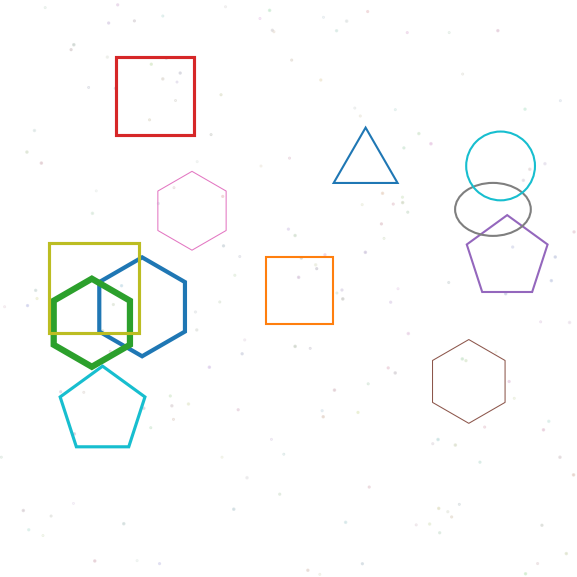[{"shape": "hexagon", "thickness": 2, "radius": 0.43, "center": [0.246, 0.468]}, {"shape": "triangle", "thickness": 1, "radius": 0.32, "center": [0.633, 0.714]}, {"shape": "square", "thickness": 1, "radius": 0.29, "center": [0.519, 0.496]}, {"shape": "hexagon", "thickness": 3, "radius": 0.38, "center": [0.159, 0.44]}, {"shape": "square", "thickness": 1.5, "radius": 0.34, "center": [0.268, 0.832]}, {"shape": "pentagon", "thickness": 1, "radius": 0.37, "center": [0.878, 0.553]}, {"shape": "hexagon", "thickness": 0.5, "radius": 0.36, "center": [0.812, 0.339]}, {"shape": "hexagon", "thickness": 0.5, "radius": 0.34, "center": [0.332, 0.634]}, {"shape": "oval", "thickness": 1, "radius": 0.33, "center": [0.854, 0.637]}, {"shape": "square", "thickness": 1.5, "radius": 0.39, "center": [0.162, 0.5]}, {"shape": "pentagon", "thickness": 1.5, "radius": 0.39, "center": [0.178, 0.288]}, {"shape": "circle", "thickness": 1, "radius": 0.3, "center": [0.867, 0.712]}]